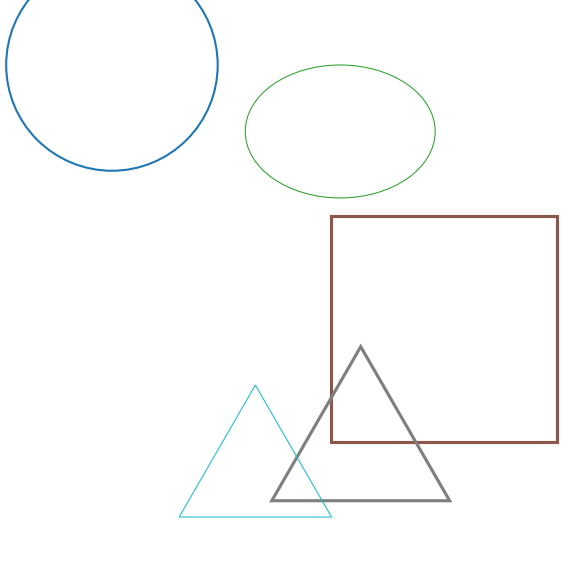[{"shape": "circle", "thickness": 1, "radius": 0.92, "center": [0.194, 0.887]}, {"shape": "oval", "thickness": 0.5, "radius": 0.82, "center": [0.589, 0.771]}, {"shape": "square", "thickness": 1.5, "radius": 0.98, "center": [0.768, 0.43]}, {"shape": "triangle", "thickness": 1.5, "radius": 0.89, "center": [0.625, 0.221]}, {"shape": "triangle", "thickness": 0.5, "radius": 0.76, "center": [0.442, 0.18]}]